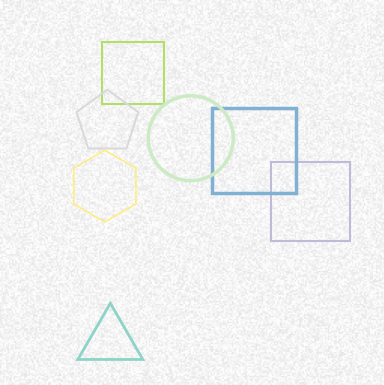[{"shape": "triangle", "thickness": 2, "radius": 0.49, "center": [0.287, 0.115]}, {"shape": "square", "thickness": 1.5, "radius": 0.51, "center": [0.807, 0.476]}, {"shape": "square", "thickness": 2.5, "radius": 0.55, "center": [0.66, 0.61]}, {"shape": "square", "thickness": 1.5, "radius": 0.4, "center": [0.346, 0.81]}, {"shape": "pentagon", "thickness": 1.5, "radius": 0.42, "center": [0.279, 0.683]}, {"shape": "circle", "thickness": 2.5, "radius": 0.55, "center": [0.495, 0.641]}, {"shape": "hexagon", "thickness": 1, "radius": 0.47, "center": [0.272, 0.517]}]